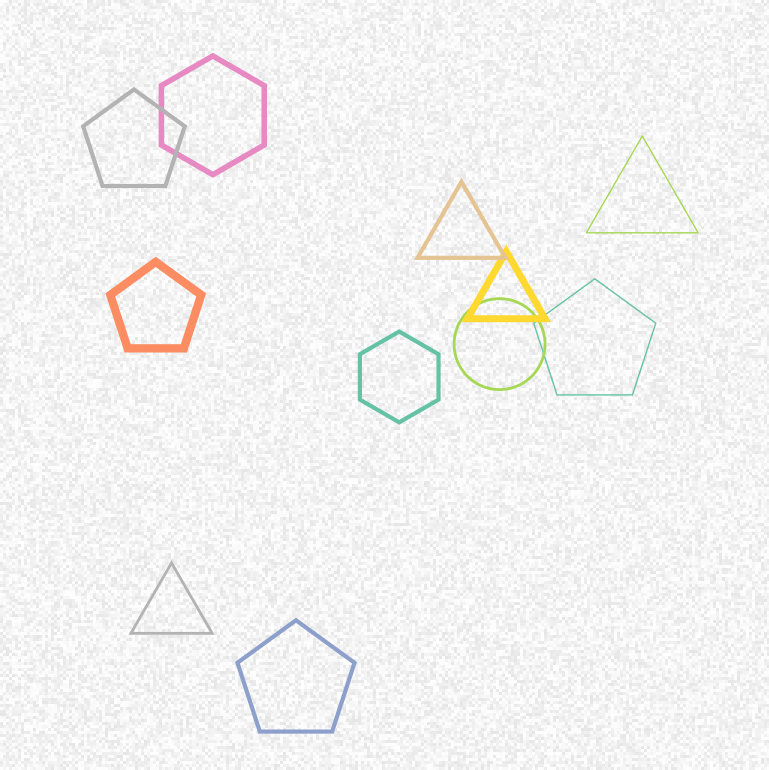[{"shape": "hexagon", "thickness": 1.5, "radius": 0.29, "center": [0.518, 0.51]}, {"shape": "pentagon", "thickness": 0.5, "radius": 0.42, "center": [0.772, 0.555]}, {"shape": "pentagon", "thickness": 3, "radius": 0.31, "center": [0.202, 0.598]}, {"shape": "pentagon", "thickness": 1.5, "radius": 0.4, "center": [0.384, 0.115]}, {"shape": "hexagon", "thickness": 2, "radius": 0.39, "center": [0.276, 0.85]}, {"shape": "triangle", "thickness": 0.5, "radius": 0.42, "center": [0.834, 0.74]}, {"shape": "circle", "thickness": 1, "radius": 0.3, "center": [0.649, 0.553]}, {"shape": "triangle", "thickness": 2.5, "radius": 0.29, "center": [0.657, 0.615]}, {"shape": "triangle", "thickness": 1.5, "radius": 0.33, "center": [0.599, 0.698]}, {"shape": "pentagon", "thickness": 1.5, "radius": 0.35, "center": [0.174, 0.815]}, {"shape": "triangle", "thickness": 1, "radius": 0.3, "center": [0.223, 0.208]}]